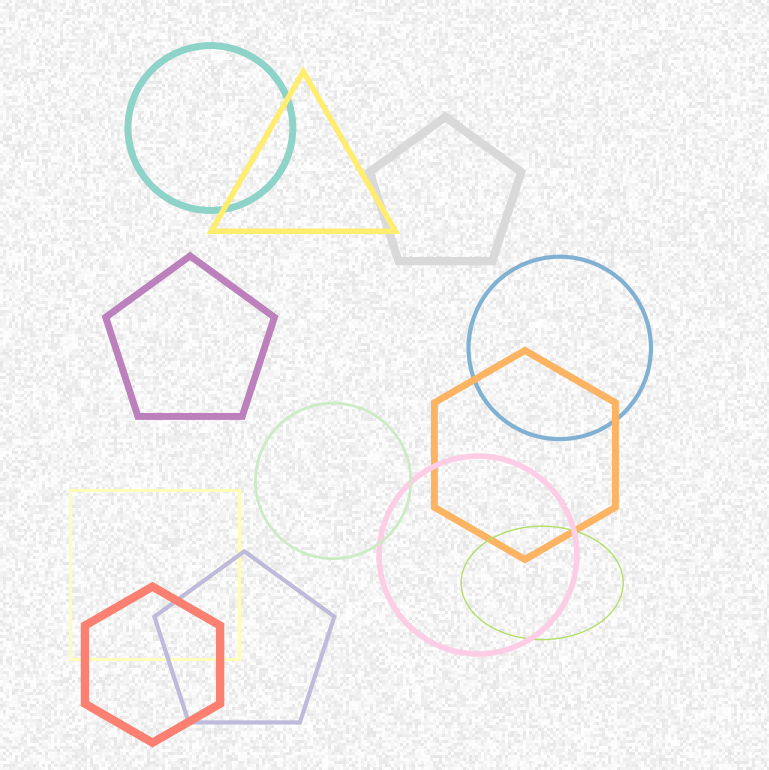[{"shape": "circle", "thickness": 2.5, "radius": 0.54, "center": [0.273, 0.834]}, {"shape": "square", "thickness": 1, "radius": 0.55, "center": [0.2, 0.254]}, {"shape": "pentagon", "thickness": 1.5, "radius": 0.61, "center": [0.317, 0.161]}, {"shape": "hexagon", "thickness": 3, "radius": 0.51, "center": [0.198, 0.137]}, {"shape": "circle", "thickness": 1.5, "radius": 0.59, "center": [0.727, 0.548]}, {"shape": "hexagon", "thickness": 2.5, "radius": 0.68, "center": [0.682, 0.409]}, {"shape": "oval", "thickness": 0.5, "radius": 0.53, "center": [0.704, 0.243]}, {"shape": "circle", "thickness": 2, "radius": 0.64, "center": [0.621, 0.279]}, {"shape": "pentagon", "thickness": 3, "radius": 0.52, "center": [0.578, 0.745]}, {"shape": "pentagon", "thickness": 2.5, "radius": 0.58, "center": [0.247, 0.552]}, {"shape": "circle", "thickness": 1, "radius": 0.5, "center": [0.433, 0.375]}, {"shape": "triangle", "thickness": 2, "radius": 0.69, "center": [0.394, 0.769]}]